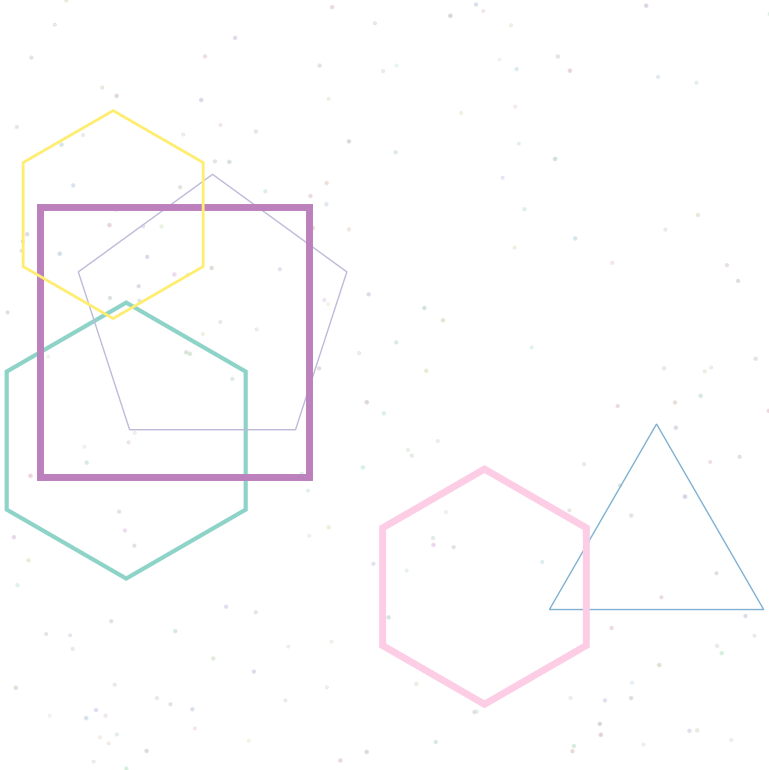[{"shape": "hexagon", "thickness": 1.5, "radius": 0.9, "center": [0.164, 0.428]}, {"shape": "pentagon", "thickness": 0.5, "radius": 0.92, "center": [0.276, 0.59]}, {"shape": "triangle", "thickness": 0.5, "radius": 0.8, "center": [0.853, 0.289]}, {"shape": "hexagon", "thickness": 2.5, "radius": 0.76, "center": [0.629, 0.238]}, {"shape": "square", "thickness": 2.5, "radius": 0.88, "center": [0.227, 0.555]}, {"shape": "hexagon", "thickness": 1, "radius": 0.68, "center": [0.147, 0.721]}]